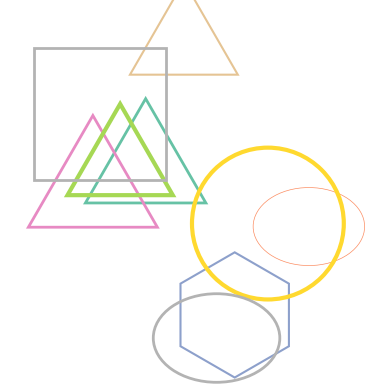[{"shape": "triangle", "thickness": 2, "radius": 0.9, "center": [0.378, 0.563]}, {"shape": "oval", "thickness": 0.5, "radius": 0.72, "center": [0.802, 0.412]}, {"shape": "hexagon", "thickness": 1.5, "radius": 0.81, "center": [0.61, 0.182]}, {"shape": "triangle", "thickness": 2, "radius": 0.97, "center": [0.241, 0.507]}, {"shape": "triangle", "thickness": 3, "radius": 0.79, "center": [0.312, 0.572]}, {"shape": "circle", "thickness": 3, "radius": 0.99, "center": [0.696, 0.419]}, {"shape": "triangle", "thickness": 1.5, "radius": 0.81, "center": [0.478, 0.887]}, {"shape": "square", "thickness": 2, "radius": 0.85, "center": [0.26, 0.703]}, {"shape": "oval", "thickness": 2, "radius": 0.82, "center": [0.562, 0.122]}]